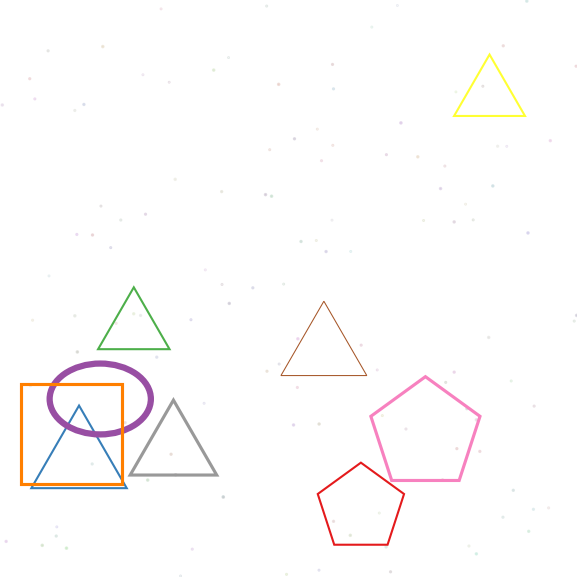[{"shape": "pentagon", "thickness": 1, "radius": 0.39, "center": [0.625, 0.119]}, {"shape": "triangle", "thickness": 1, "radius": 0.48, "center": [0.137, 0.202]}, {"shape": "triangle", "thickness": 1, "radius": 0.36, "center": [0.232, 0.43]}, {"shape": "oval", "thickness": 3, "radius": 0.44, "center": [0.174, 0.308]}, {"shape": "square", "thickness": 1.5, "radius": 0.43, "center": [0.124, 0.248]}, {"shape": "triangle", "thickness": 1, "radius": 0.35, "center": [0.848, 0.834]}, {"shape": "triangle", "thickness": 0.5, "radius": 0.43, "center": [0.561, 0.392]}, {"shape": "pentagon", "thickness": 1.5, "radius": 0.5, "center": [0.737, 0.248]}, {"shape": "triangle", "thickness": 1.5, "radius": 0.43, "center": [0.3, 0.22]}]